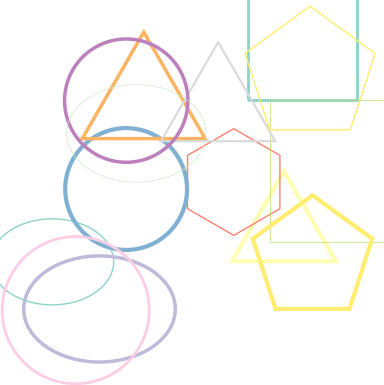[{"shape": "oval", "thickness": 1, "radius": 0.8, "center": [0.136, 0.32]}, {"shape": "square", "thickness": 2, "radius": 0.71, "center": [0.786, 0.881]}, {"shape": "triangle", "thickness": 3, "radius": 0.78, "center": [0.737, 0.399]}, {"shape": "oval", "thickness": 2.5, "radius": 0.98, "center": [0.258, 0.197]}, {"shape": "hexagon", "thickness": 1, "radius": 0.69, "center": [0.607, 0.527]}, {"shape": "circle", "thickness": 3, "radius": 0.79, "center": [0.328, 0.509]}, {"shape": "triangle", "thickness": 2.5, "radius": 0.92, "center": [0.373, 0.732]}, {"shape": "square", "thickness": 0.5, "radius": 0.92, "center": [0.885, 0.556]}, {"shape": "circle", "thickness": 2, "radius": 0.96, "center": [0.197, 0.194]}, {"shape": "triangle", "thickness": 1.5, "radius": 0.86, "center": [0.567, 0.719]}, {"shape": "circle", "thickness": 2.5, "radius": 0.8, "center": [0.328, 0.739]}, {"shape": "oval", "thickness": 0.5, "radius": 0.9, "center": [0.354, 0.654]}, {"shape": "pentagon", "thickness": 3, "radius": 0.82, "center": [0.812, 0.33]}, {"shape": "pentagon", "thickness": 1, "radius": 0.89, "center": [0.805, 0.806]}]